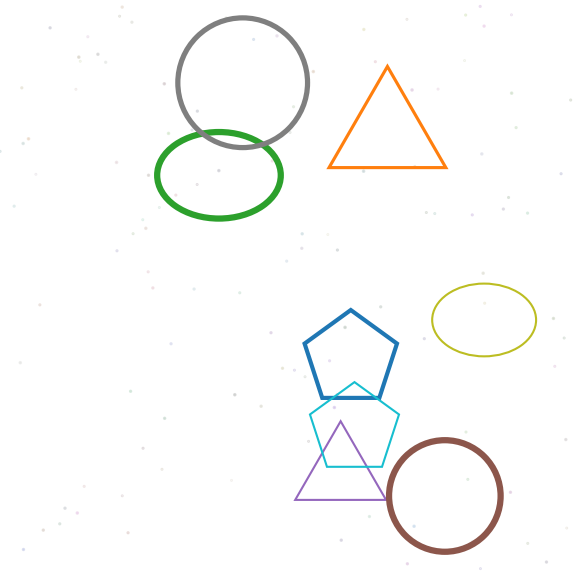[{"shape": "pentagon", "thickness": 2, "radius": 0.42, "center": [0.607, 0.378]}, {"shape": "triangle", "thickness": 1.5, "radius": 0.58, "center": [0.671, 0.767]}, {"shape": "oval", "thickness": 3, "radius": 0.54, "center": [0.379, 0.696]}, {"shape": "triangle", "thickness": 1, "radius": 0.45, "center": [0.59, 0.179]}, {"shape": "circle", "thickness": 3, "radius": 0.48, "center": [0.77, 0.14]}, {"shape": "circle", "thickness": 2.5, "radius": 0.56, "center": [0.42, 0.856]}, {"shape": "oval", "thickness": 1, "radius": 0.45, "center": [0.838, 0.445]}, {"shape": "pentagon", "thickness": 1, "radius": 0.41, "center": [0.614, 0.256]}]